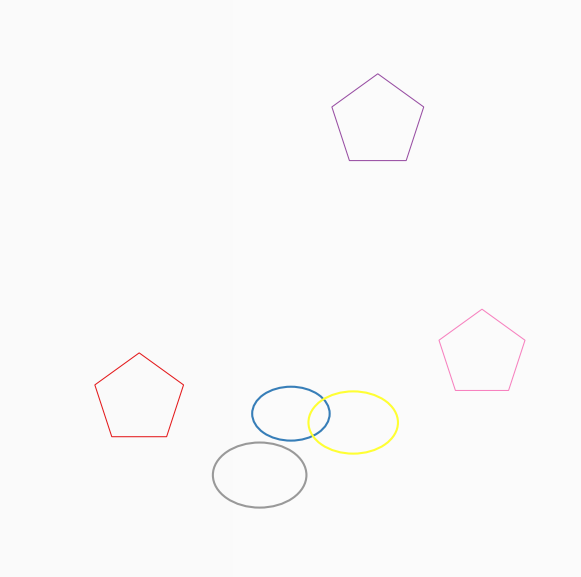[{"shape": "pentagon", "thickness": 0.5, "radius": 0.4, "center": [0.239, 0.308]}, {"shape": "oval", "thickness": 1, "radius": 0.33, "center": [0.501, 0.283]}, {"shape": "pentagon", "thickness": 0.5, "radius": 0.42, "center": [0.65, 0.788]}, {"shape": "oval", "thickness": 1, "radius": 0.39, "center": [0.608, 0.268]}, {"shape": "pentagon", "thickness": 0.5, "radius": 0.39, "center": [0.829, 0.386]}, {"shape": "oval", "thickness": 1, "radius": 0.4, "center": [0.447, 0.177]}]